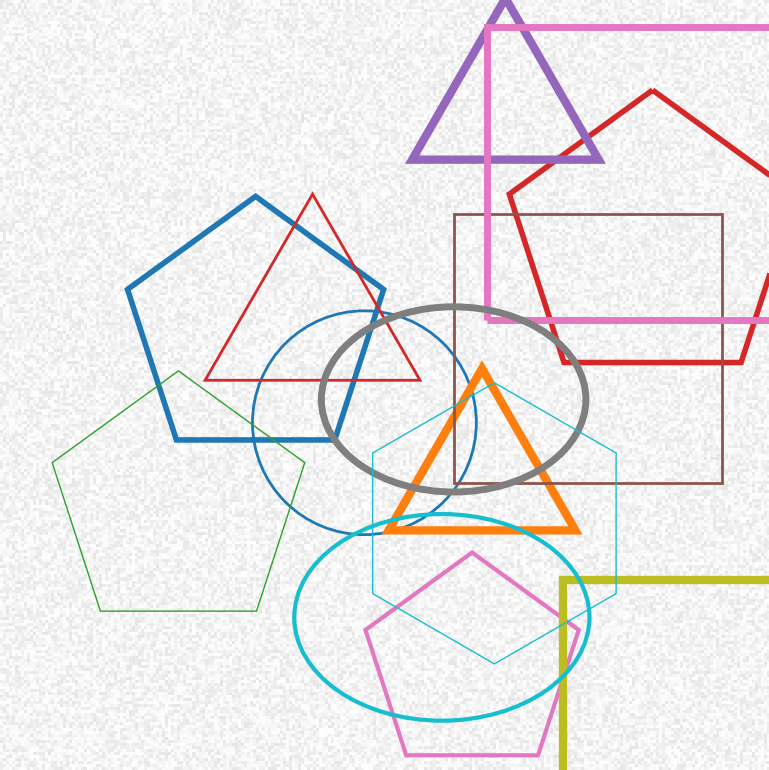[{"shape": "circle", "thickness": 1, "radius": 0.73, "center": [0.473, 0.451]}, {"shape": "pentagon", "thickness": 2, "radius": 0.87, "center": [0.332, 0.57]}, {"shape": "triangle", "thickness": 3, "radius": 0.7, "center": [0.626, 0.381]}, {"shape": "pentagon", "thickness": 0.5, "radius": 0.86, "center": [0.232, 0.346]}, {"shape": "pentagon", "thickness": 2, "radius": 0.98, "center": [0.847, 0.687]}, {"shape": "triangle", "thickness": 1, "radius": 0.81, "center": [0.406, 0.587]}, {"shape": "triangle", "thickness": 3, "radius": 0.7, "center": [0.656, 0.863]}, {"shape": "square", "thickness": 1, "radius": 0.87, "center": [0.764, 0.547]}, {"shape": "square", "thickness": 2.5, "radius": 0.95, "center": [0.823, 0.775]}, {"shape": "pentagon", "thickness": 1.5, "radius": 0.73, "center": [0.613, 0.137]}, {"shape": "oval", "thickness": 2.5, "radius": 0.86, "center": [0.589, 0.481]}, {"shape": "square", "thickness": 3, "radius": 0.73, "center": [0.876, 0.101]}, {"shape": "oval", "thickness": 1.5, "radius": 0.96, "center": [0.574, 0.198]}, {"shape": "hexagon", "thickness": 0.5, "radius": 0.91, "center": [0.642, 0.32]}]